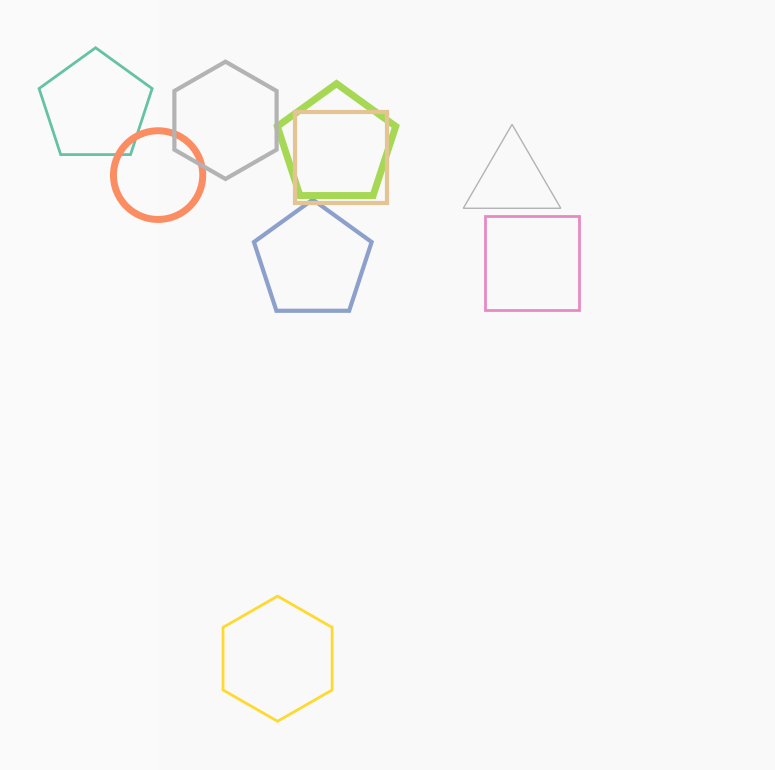[{"shape": "pentagon", "thickness": 1, "radius": 0.38, "center": [0.123, 0.861]}, {"shape": "circle", "thickness": 2.5, "radius": 0.29, "center": [0.204, 0.773]}, {"shape": "pentagon", "thickness": 1.5, "radius": 0.4, "center": [0.404, 0.661]}, {"shape": "square", "thickness": 1, "radius": 0.3, "center": [0.687, 0.658]}, {"shape": "pentagon", "thickness": 2.5, "radius": 0.4, "center": [0.434, 0.811]}, {"shape": "hexagon", "thickness": 1, "radius": 0.41, "center": [0.358, 0.145]}, {"shape": "square", "thickness": 1.5, "radius": 0.3, "center": [0.44, 0.795]}, {"shape": "hexagon", "thickness": 1.5, "radius": 0.38, "center": [0.291, 0.844]}, {"shape": "triangle", "thickness": 0.5, "radius": 0.36, "center": [0.661, 0.766]}]